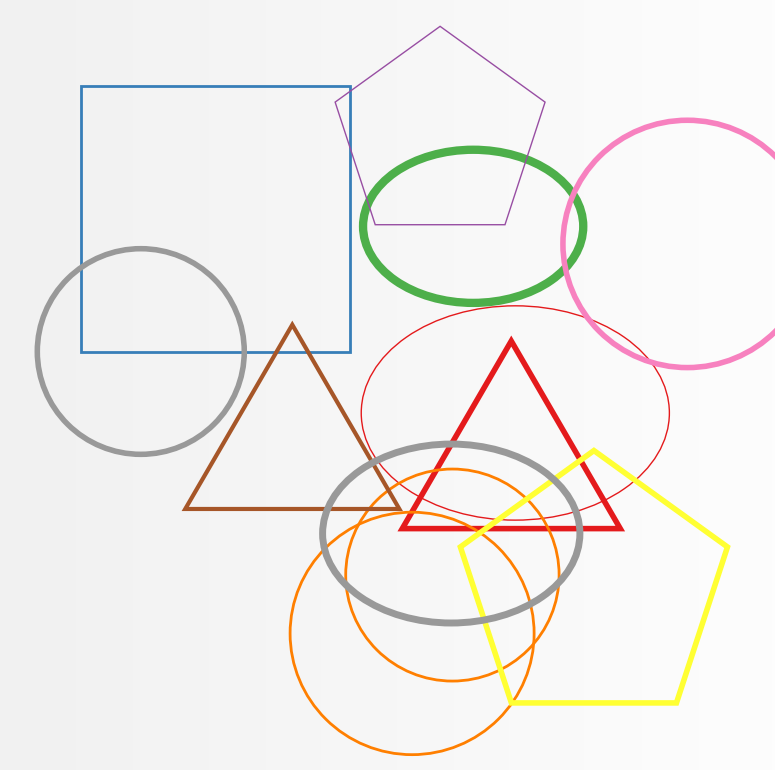[{"shape": "oval", "thickness": 0.5, "radius": 0.99, "center": [0.665, 0.464]}, {"shape": "triangle", "thickness": 2, "radius": 0.81, "center": [0.66, 0.395]}, {"shape": "square", "thickness": 1, "radius": 0.87, "center": [0.278, 0.715]}, {"shape": "oval", "thickness": 3, "radius": 0.71, "center": [0.611, 0.706]}, {"shape": "pentagon", "thickness": 0.5, "radius": 0.71, "center": [0.568, 0.823]}, {"shape": "circle", "thickness": 1, "radius": 0.79, "center": [0.532, 0.177]}, {"shape": "circle", "thickness": 1, "radius": 0.69, "center": [0.584, 0.253]}, {"shape": "pentagon", "thickness": 2, "radius": 0.91, "center": [0.766, 0.234]}, {"shape": "triangle", "thickness": 1.5, "radius": 0.8, "center": [0.377, 0.419]}, {"shape": "circle", "thickness": 2, "radius": 0.8, "center": [0.887, 0.683]}, {"shape": "oval", "thickness": 2.5, "radius": 0.83, "center": [0.582, 0.307]}, {"shape": "circle", "thickness": 2, "radius": 0.67, "center": [0.182, 0.543]}]